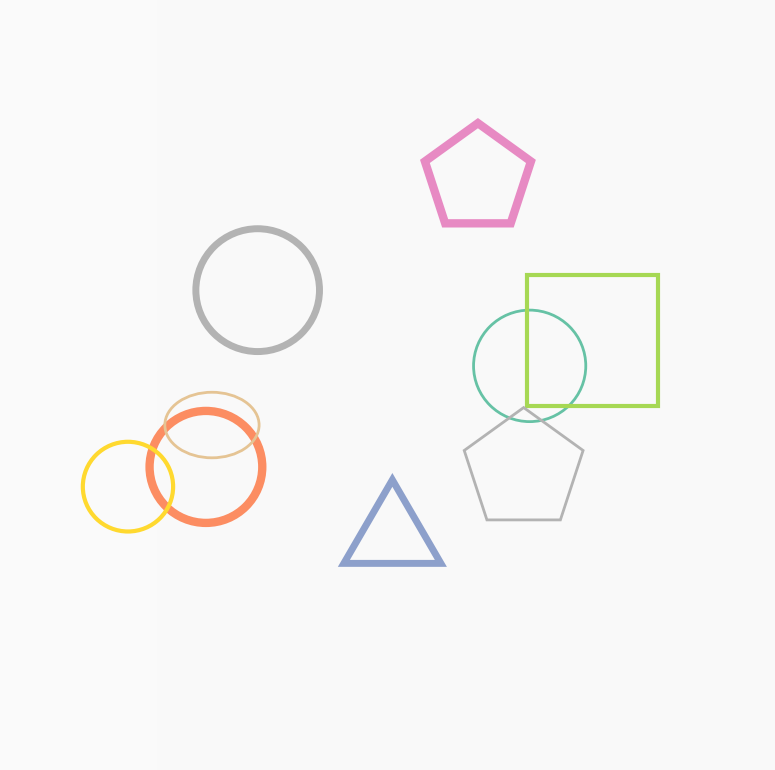[{"shape": "circle", "thickness": 1, "radius": 0.36, "center": [0.683, 0.525]}, {"shape": "circle", "thickness": 3, "radius": 0.36, "center": [0.266, 0.394]}, {"shape": "triangle", "thickness": 2.5, "radius": 0.36, "center": [0.506, 0.304]}, {"shape": "pentagon", "thickness": 3, "radius": 0.36, "center": [0.617, 0.768]}, {"shape": "square", "thickness": 1.5, "radius": 0.42, "center": [0.765, 0.558]}, {"shape": "circle", "thickness": 1.5, "radius": 0.29, "center": [0.165, 0.368]}, {"shape": "oval", "thickness": 1, "radius": 0.3, "center": [0.274, 0.448]}, {"shape": "circle", "thickness": 2.5, "radius": 0.4, "center": [0.332, 0.623]}, {"shape": "pentagon", "thickness": 1, "radius": 0.4, "center": [0.676, 0.39]}]